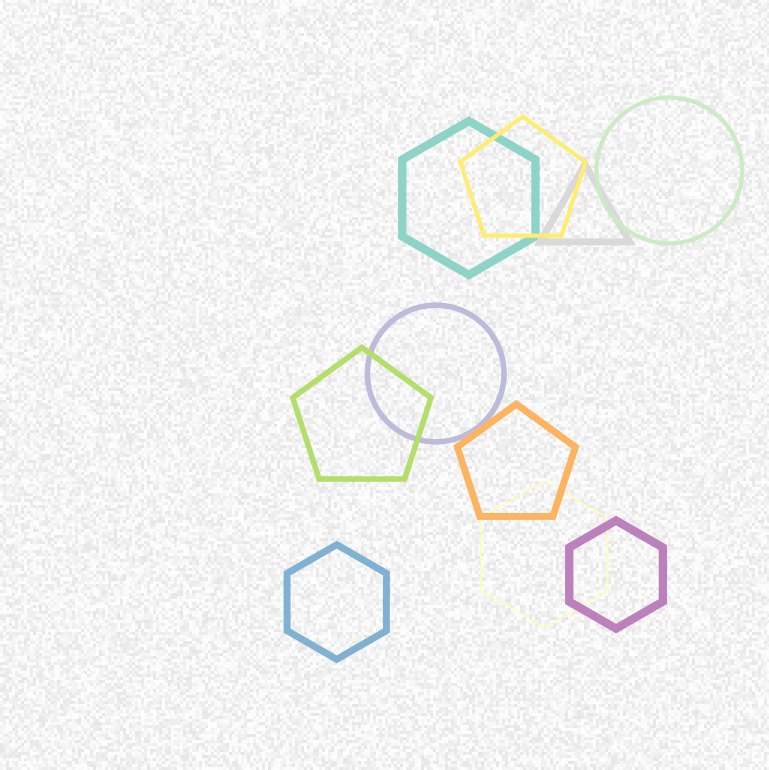[{"shape": "hexagon", "thickness": 3, "radius": 0.5, "center": [0.609, 0.743]}, {"shape": "hexagon", "thickness": 0.5, "radius": 0.47, "center": [0.707, 0.28]}, {"shape": "circle", "thickness": 2, "radius": 0.44, "center": [0.566, 0.515]}, {"shape": "hexagon", "thickness": 2.5, "radius": 0.37, "center": [0.437, 0.218]}, {"shape": "pentagon", "thickness": 2.5, "radius": 0.4, "center": [0.671, 0.395]}, {"shape": "pentagon", "thickness": 2, "radius": 0.47, "center": [0.47, 0.454]}, {"shape": "triangle", "thickness": 2.5, "radius": 0.34, "center": [0.76, 0.719]}, {"shape": "hexagon", "thickness": 3, "radius": 0.35, "center": [0.8, 0.254]}, {"shape": "circle", "thickness": 1.5, "radius": 0.47, "center": [0.869, 0.779]}, {"shape": "pentagon", "thickness": 1.5, "radius": 0.43, "center": [0.679, 0.763]}]